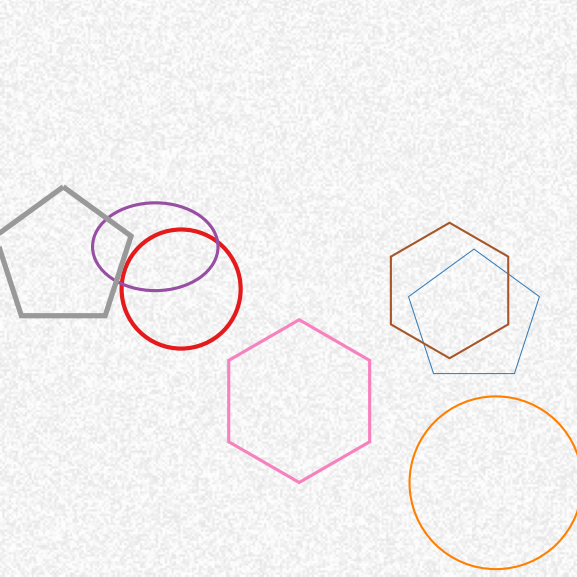[{"shape": "circle", "thickness": 2, "radius": 0.52, "center": [0.314, 0.499]}, {"shape": "pentagon", "thickness": 0.5, "radius": 0.6, "center": [0.821, 0.449]}, {"shape": "oval", "thickness": 1.5, "radius": 0.54, "center": [0.269, 0.572]}, {"shape": "circle", "thickness": 1, "radius": 0.75, "center": [0.859, 0.163]}, {"shape": "hexagon", "thickness": 1, "radius": 0.59, "center": [0.778, 0.496]}, {"shape": "hexagon", "thickness": 1.5, "radius": 0.7, "center": [0.518, 0.305]}, {"shape": "pentagon", "thickness": 2.5, "radius": 0.62, "center": [0.11, 0.552]}]